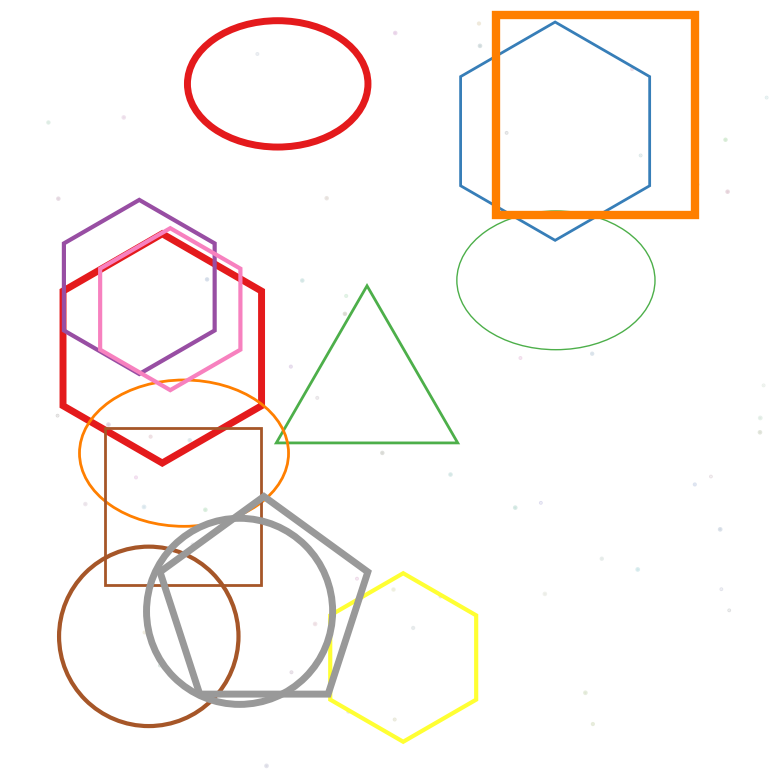[{"shape": "oval", "thickness": 2.5, "radius": 0.59, "center": [0.361, 0.891]}, {"shape": "hexagon", "thickness": 2.5, "radius": 0.74, "center": [0.211, 0.548]}, {"shape": "hexagon", "thickness": 1, "radius": 0.71, "center": [0.721, 0.83]}, {"shape": "triangle", "thickness": 1, "radius": 0.68, "center": [0.477, 0.493]}, {"shape": "oval", "thickness": 0.5, "radius": 0.64, "center": [0.722, 0.636]}, {"shape": "hexagon", "thickness": 1.5, "radius": 0.57, "center": [0.181, 0.627]}, {"shape": "oval", "thickness": 1, "radius": 0.68, "center": [0.239, 0.411]}, {"shape": "square", "thickness": 3, "radius": 0.65, "center": [0.773, 0.85]}, {"shape": "hexagon", "thickness": 1.5, "radius": 0.55, "center": [0.524, 0.146]}, {"shape": "square", "thickness": 1, "radius": 0.51, "center": [0.238, 0.342]}, {"shape": "circle", "thickness": 1.5, "radius": 0.58, "center": [0.193, 0.174]}, {"shape": "hexagon", "thickness": 1.5, "radius": 0.53, "center": [0.221, 0.598]}, {"shape": "pentagon", "thickness": 2.5, "radius": 0.71, "center": [0.343, 0.213]}, {"shape": "circle", "thickness": 2.5, "radius": 0.6, "center": [0.311, 0.206]}]